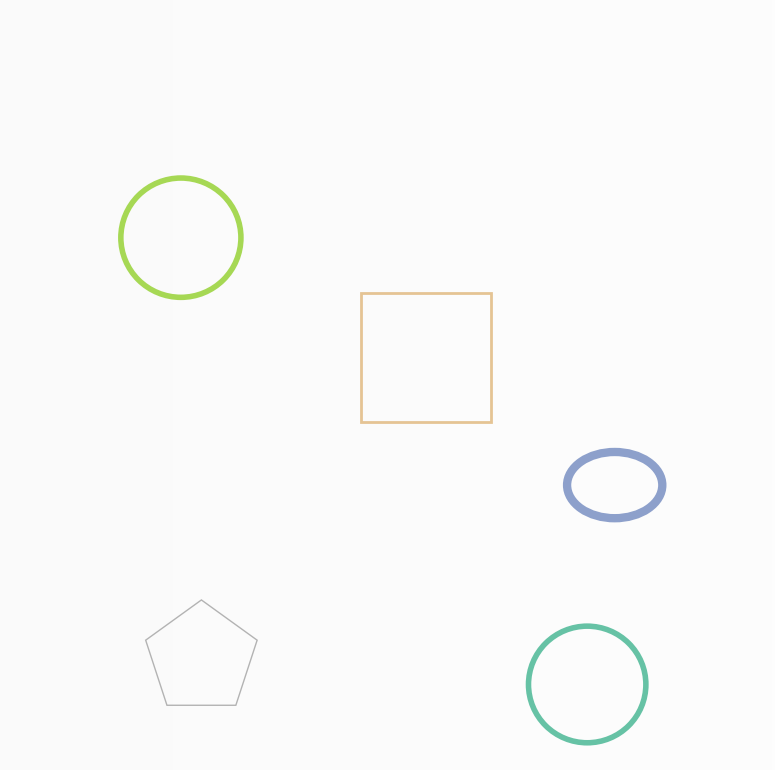[{"shape": "circle", "thickness": 2, "radius": 0.38, "center": [0.758, 0.111]}, {"shape": "oval", "thickness": 3, "radius": 0.31, "center": [0.793, 0.37]}, {"shape": "circle", "thickness": 2, "radius": 0.39, "center": [0.233, 0.691]}, {"shape": "square", "thickness": 1, "radius": 0.42, "center": [0.549, 0.536]}, {"shape": "pentagon", "thickness": 0.5, "radius": 0.38, "center": [0.26, 0.145]}]